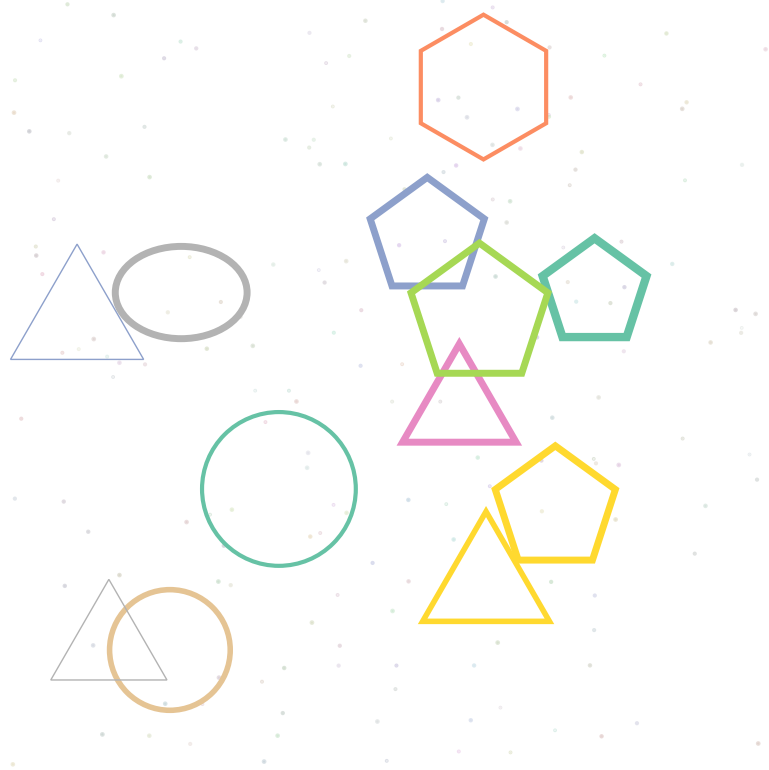[{"shape": "circle", "thickness": 1.5, "radius": 0.5, "center": [0.362, 0.365]}, {"shape": "pentagon", "thickness": 3, "radius": 0.35, "center": [0.772, 0.62]}, {"shape": "hexagon", "thickness": 1.5, "radius": 0.47, "center": [0.628, 0.887]}, {"shape": "triangle", "thickness": 0.5, "radius": 0.5, "center": [0.1, 0.583]}, {"shape": "pentagon", "thickness": 2.5, "radius": 0.39, "center": [0.555, 0.692]}, {"shape": "triangle", "thickness": 2.5, "radius": 0.43, "center": [0.597, 0.468]}, {"shape": "pentagon", "thickness": 2.5, "radius": 0.47, "center": [0.623, 0.591]}, {"shape": "triangle", "thickness": 2, "radius": 0.48, "center": [0.631, 0.241]}, {"shape": "pentagon", "thickness": 2.5, "radius": 0.41, "center": [0.721, 0.339]}, {"shape": "circle", "thickness": 2, "radius": 0.39, "center": [0.221, 0.156]}, {"shape": "oval", "thickness": 2.5, "radius": 0.43, "center": [0.235, 0.62]}, {"shape": "triangle", "thickness": 0.5, "radius": 0.44, "center": [0.141, 0.16]}]